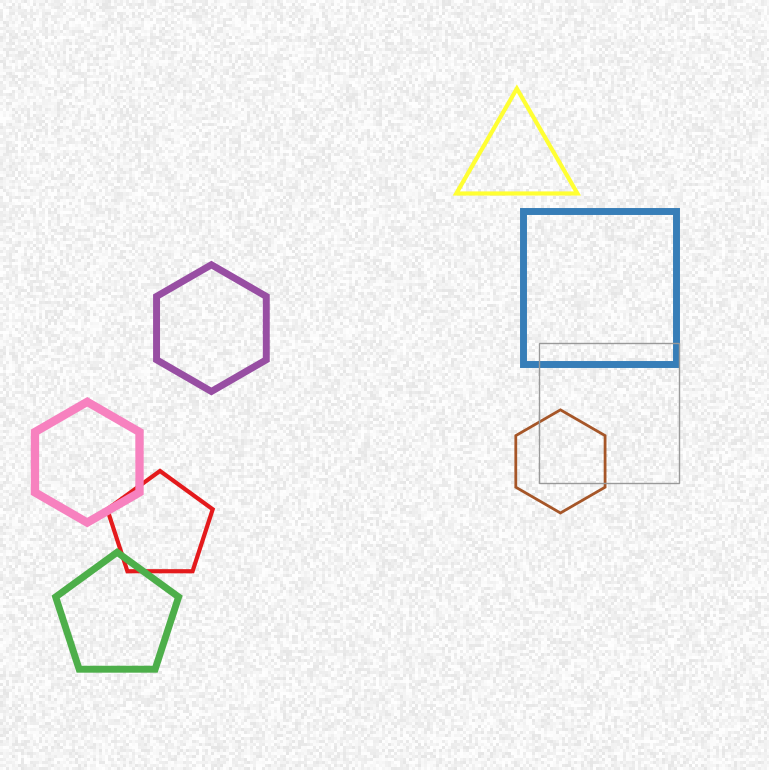[{"shape": "pentagon", "thickness": 1.5, "radius": 0.36, "center": [0.208, 0.316]}, {"shape": "square", "thickness": 2.5, "radius": 0.5, "center": [0.779, 0.627]}, {"shape": "pentagon", "thickness": 2.5, "radius": 0.42, "center": [0.152, 0.199]}, {"shape": "hexagon", "thickness": 2.5, "radius": 0.41, "center": [0.275, 0.574]}, {"shape": "triangle", "thickness": 1.5, "radius": 0.45, "center": [0.671, 0.794]}, {"shape": "hexagon", "thickness": 1, "radius": 0.33, "center": [0.728, 0.401]}, {"shape": "hexagon", "thickness": 3, "radius": 0.39, "center": [0.113, 0.4]}, {"shape": "square", "thickness": 0.5, "radius": 0.45, "center": [0.791, 0.464]}]